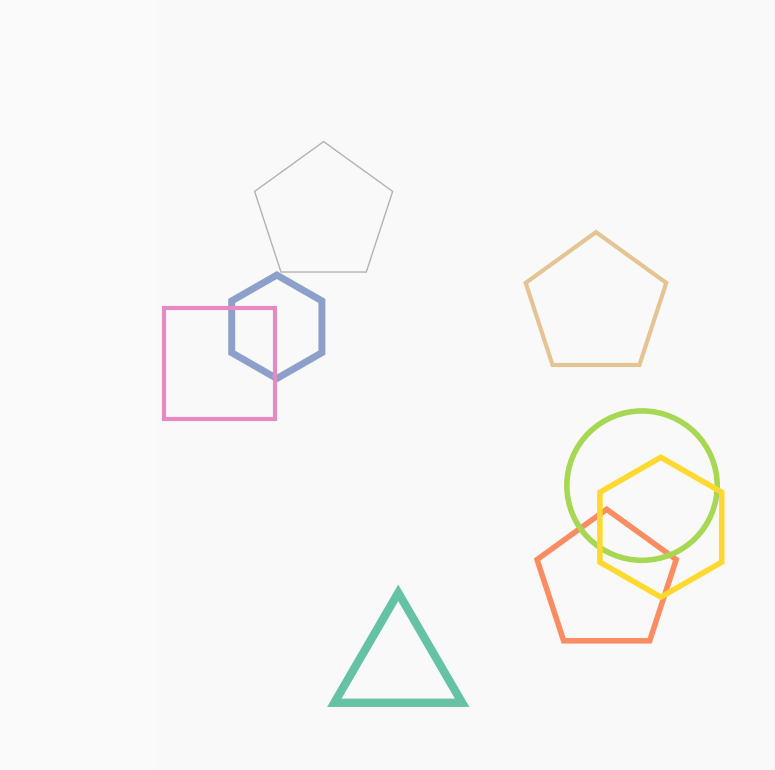[{"shape": "triangle", "thickness": 3, "radius": 0.48, "center": [0.514, 0.135]}, {"shape": "pentagon", "thickness": 2, "radius": 0.47, "center": [0.783, 0.244]}, {"shape": "hexagon", "thickness": 2.5, "radius": 0.34, "center": [0.357, 0.576]}, {"shape": "square", "thickness": 1.5, "radius": 0.36, "center": [0.284, 0.528]}, {"shape": "circle", "thickness": 2, "radius": 0.49, "center": [0.828, 0.369]}, {"shape": "hexagon", "thickness": 2, "radius": 0.45, "center": [0.853, 0.315]}, {"shape": "pentagon", "thickness": 1.5, "radius": 0.48, "center": [0.769, 0.603]}, {"shape": "pentagon", "thickness": 0.5, "radius": 0.47, "center": [0.418, 0.722]}]